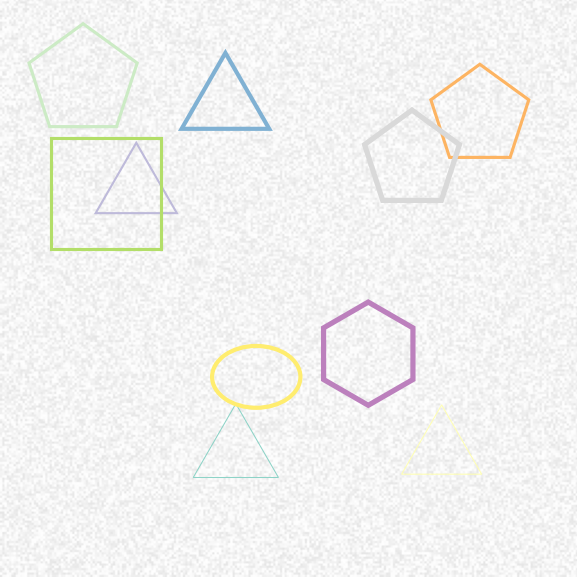[{"shape": "triangle", "thickness": 0.5, "radius": 0.43, "center": [0.408, 0.215]}, {"shape": "triangle", "thickness": 0.5, "radius": 0.4, "center": [0.765, 0.218]}, {"shape": "triangle", "thickness": 1, "radius": 0.41, "center": [0.236, 0.671]}, {"shape": "triangle", "thickness": 2, "radius": 0.44, "center": [0.39, 0.82]}, {"shape": "pentagon", "thickness": 1.5, "radius": 0.45, "center": [0.831, 0.799]}, {"shape": "square", "thickness": 1.5, "radius": 0.48, "center": [0.183, 0.664]}, {"shape": "pentagon", "thickness": 2.5, "radius": 0.43, "center": [0.713, 0.722]}, {"shape": "hexagon", "thickness": 2.5, "radius": 0.45, "center": [0.638, 0.387]}, {"shape": "pentagon", "thickness": 1.5, "radius": 0.49, "center": [0.144, 0.86]}, {"shape": "oval", "thickness": 2, "radius": 0.38, "center": [0.444, 0.347]}]